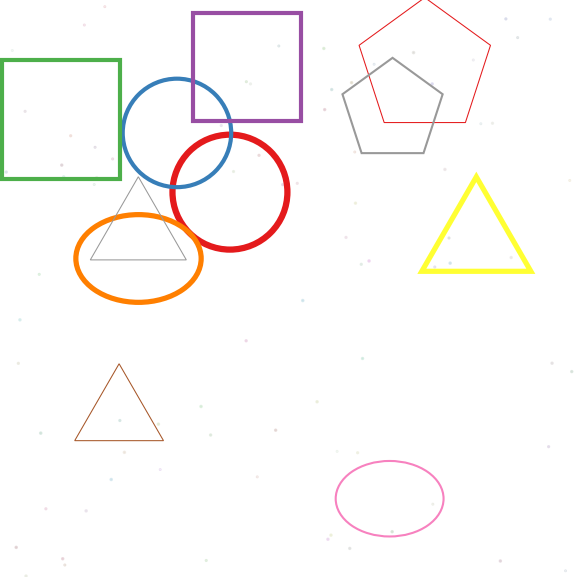[{"shape": "circle", "thickness": 3, "radius": 0.5, "center": [0.398, 0.666]}, {"shape": "pentagon", "thickness": 0.5, "radius": 0.6, "center": [0.736, 0.884]}, {"shape": "circle", "thickness": 2, "radius": 0.47, "center": [0.306, 0.769]}, {"shape": "square", "thickness": 2, "radius": 0.52, "center": [0.106, 0.793]}, {"shape": "square", "thickness": 2, "radius": 0.47, "center": [0.428, 0.883]}, {"shape": "oval", "thickness": 2.5, "radius": 0.54, "center": [0.24, 0.552]}, {"shape": "triangle", "thickness": 2.5, "radius": 0.54, "center": [0.825, 0.584]}, {"shape": "triangle", "thickness": 0.5, "radius": 0.44, "center": [0.206, 0.28]}, {"shape": "oval", "thickness": 1, "radius": 0.47, "center": [0.675, 0.136]}, {"shape": "triangle", "thickness": 0.5, "radius": 0.48, "center": [0.24, 0.597]}, {"shape": "pentagon", "thickness": 1, "radius": 0.46, "center": [0.68, 0.808]}]